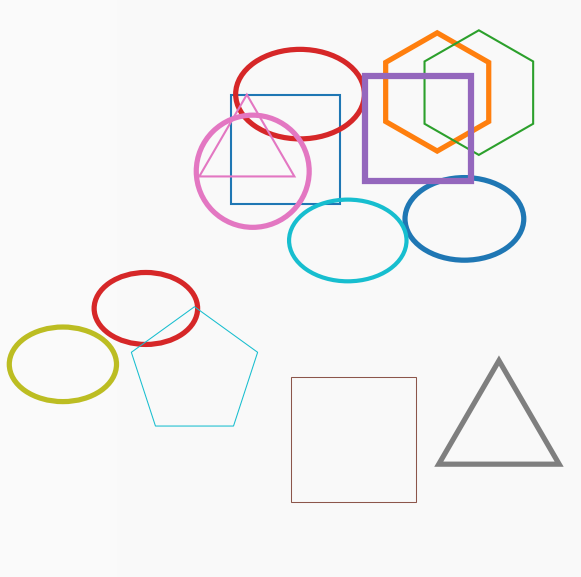[{"shape": "oval", "thickness": 2.5, "radius": 0.51, "center": [0.799, 0.62]}, {"shape": "square", "thickness": 1, "radius": 0.47, "center": [0.491, 0.74]}, {"shape": "hexagon", "thickness": 2.5, "radius": 0.51, "center": [0.752, 0.84]}, {"shape": "hexagon", "thickness": 1, "radius": 0.54, "center": [0.824, 0.839]}, {"shape": "oval", "thickness": 2.5, "radius": 0.45, "center": [0.251, 0.465]}, {"shape": "oval", "thickness": 2.5, "radius": 0.55, "center": [0.516, 0.836]}, {"shape": "square", "thickness": 3, "radius": 0.46, "center": [0.719, 0.777]}, {"shape": "square", "thickness": 0.5, "radius": 0.54, "center": [0.608, 0.239]}, {"shape": "triangle", "thickness": 1, "radius": 0.47, "center": [0.425, 0.741]}, {"shape": "circle", "thickness": 2.5, "radius": 0.49, "center": [0.435, 0.703]}, {"shape": "triangle", "thickness": 2.5, "radius": 0.6, "center": [0.858, 0.255]}, {"shape": "oval", "thickness": 2.5, "radius": 0.46, "center": [0.108, 0.368]}, {"shape": "pentagon", "thickness": 0.5, "radius": 0.57, "center": [0.335, 0.354]}, {"shape": "oval", "thickness": 2, "radius": 0.51, "center": [0.598, 0.583]}]